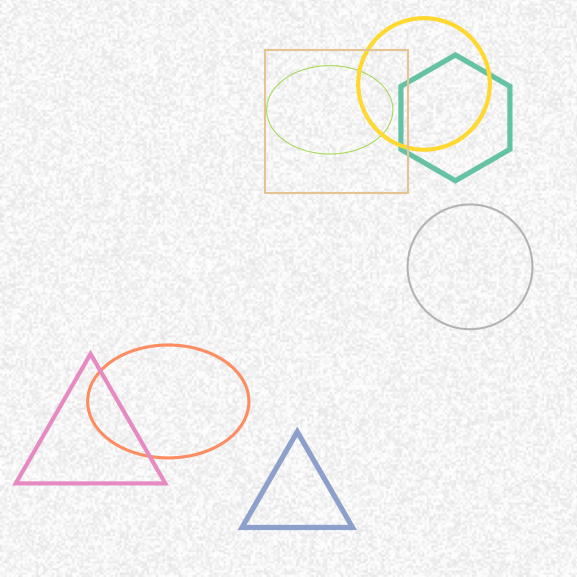[{"shape": "hexagon", "thickness": 2.5, "radius": 0.54, "center": [0.789, 0.795]}, {"shape": "oval", "thickness": 1.5, "radius": 0.7, "center": [0.291, 0.304]}, {"shape": "triangle", "thickness": 2.5, "radius": 0.55, "center": [0.515, 0.141]}, {"shape": "triangle", "thickness": 2, "radius": 0.75, "center": [0.157, 0.237]}, {"shape": "oval", "thickness": 0.5, "radius": 0.55, "center": [0.571, 0.809]}, {"shape": "circle", "thickness": 2, "radius": 0.57, "center": [0.734, 0.854]}, {"shape": "square", "thickness": 1, "radius": 0.62, "center": [0.583, 0.789]}, {"shape": "circle", "thickness": 1, "radius": 0.54, "center": [0.814, 0.537]}]